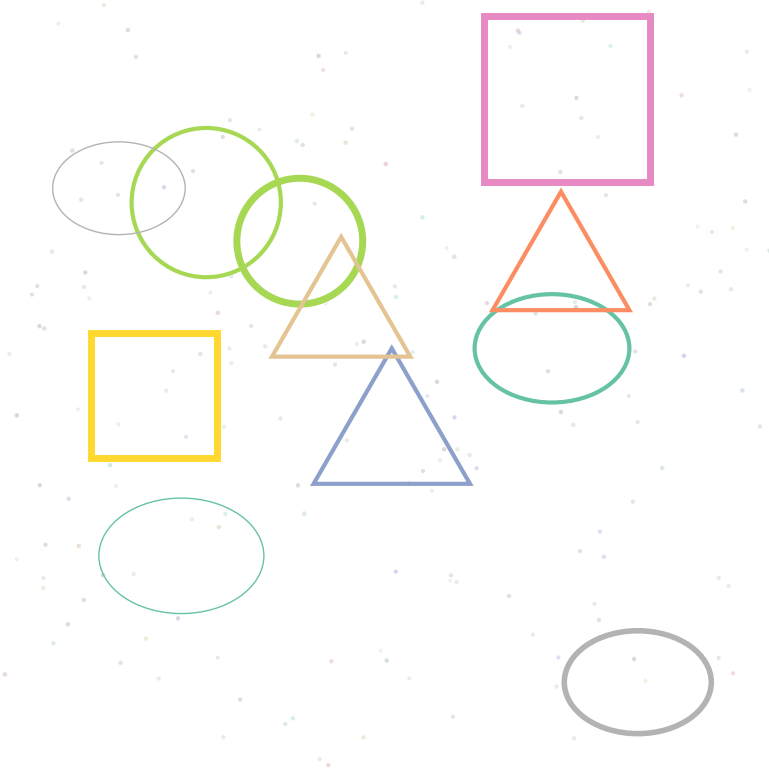[{"shape": "oval", "thickness": 1.5, "radius": 0.5, "center": [0.717, 0.548]}, {"shape": "oval", "thickness": 0.5, "radius": 0.54, "center": [0.236, 0.278]}, {"shape": "triangle", "thickness": 1.5, "radius": 0.51, "center": [0.729, 0.648]}, {"shape": "triangle", "thickness": 1.5, "radius": 0.59, "center": [0.509, 0.43]}, {"shape": "square", "thickness": 2.5, "radius": 0.54, "center": [0.736, 0.871]}, {"shape": "circle", "thickness": 2.5, "radius": 0.41, "center": [0.389, 0.687]}, {"shape": "circle", "thickness": 1.5, "radius": 0.48, "center": [0.268, 0.737]}, {"shape": "square", "thickness": 2.5, "radius": 0.41, "center": [0.2, 0.486]}, {"shape": "triangle", "thickness": 1.5, "radius": 0.52, "center": [0.443, 0.589]}, {"shape": "oval", "thickness": 2, "radius": 0.48, "center": [0.828, 0.114]}, {"shape": "oval", "thickness": 0.5, "radius": 0.43, "center": [0.154, 0.756]}]